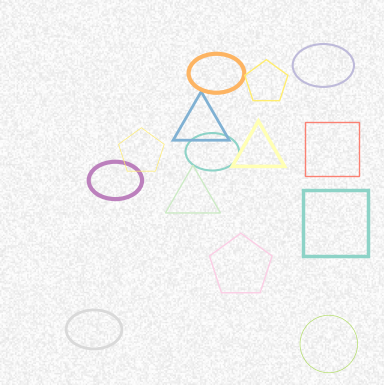[{"shape": "square", "thickness": 2.5, "radius": 0.43, "center": [0.871, 0.421]}, {"shape": "oval", "thickness": 1.5, "radius": 0.35, "center": [0.551, 0.606]}, {"shape": "triangle", "thickness": 2.5, "radius": 0.39, "center": [0.671, 0.607]}, {"shape": "oval", "thickness": 1.5, "radius": 0.4, "center": [0.84, 0.83]}, {"shape": "square", "thickness": 1, "radius": 0.35, "center": [0.862, 0.613]}, {"shape": "triangle", "thickness": 2, "radius": 0.42, "center": [0.523, 0.678]}, {"shape": "oval", "thickness": 3, "radius": 0.36, "center": [0.562, 0.81]}, {"shape": "circle", "thickness": 0.5, "radius": 0.37, "center": [0.854, 0.106]}, {"shape": "pentagon", "thickness": 1, "radius": 0.43, "center": [0.625, 0.309]}, {"shape": "oval", "thickness": 2, "radius": 0.36, "center": [0.244, 0.144]}, {"shape": "oval", "thickness": 3, "radius": 0.35, "center": [0.3, 0.531]}, {"shape": "triangle", "thickness": 1, "radius": 0.41, "center": [0.501, 0.488]}, {"shape": "pentagon", "thickness": 1, "radius": 0.29, "center": [0.692, 0.786]}, {"shape": "pentagon", "thickness": 0.5, "radius": 0.31, "center": [0.367, 0.606]}]